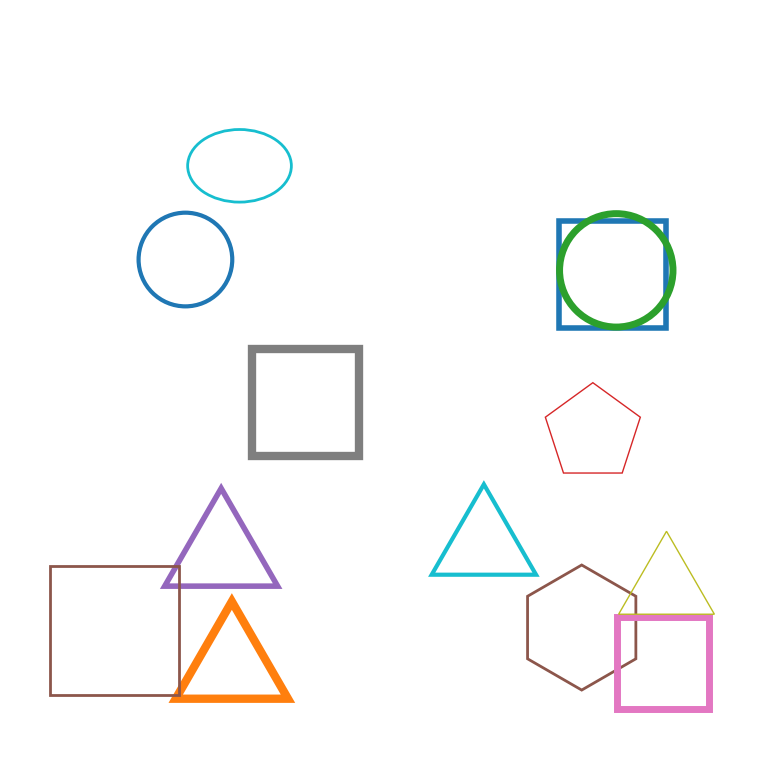[{"shape": "circle", "thickness": 1.5, "radius": 0.3, "center": [0.241, 0.663]}, {"shape": "square", "thickness": 2, "radius": 0.35, "center": [0.795, 0.644]}, {"shape": "triangle", "thickness": 3, "radius": 0.42, "center": [0.301, 0.135]}, {"shape": "circle", "thickness": 2.5, "radius": 0.37, "center": [0.8, 0.649]}, {"shape": "pentagon", "thickness": 0.5, "radius": 0.32, "center": [0.77, 0.438]}, {"shape": "triangle", "thickness": 2, "radius": 0.42, "center": [0.287, 0.281]}, {"shape": "square", "thickness": 1, "radius": 0.42, "center": [0.149, 0.182]}, {"shape": "hexagon", "thickness": 1, "radius": 0.41, "center": [0.755, 0.185]}, {"shape": "square", "thickness": 2.5, "radius": 0.3, "center": [0.861, 0.138]}, {"shape": "square", "thickness": 3, "radius": 0.35, "center": [0.397, 0.477]}, {"shape": "triangle", "thickness": 0.5, "radius": 0.36, "center": [0.866, 0.238]}, {"shape": "triangle", "thickness": 1.5, "radius": 0.39, "center": [0.628, 0.293]}, {"shape": "oval", "thickness": 1, "radius": 0.34, "center": [0.311, 0.785]}]